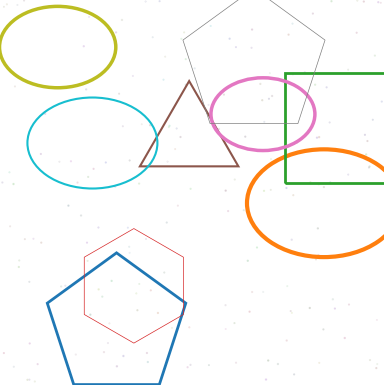[{"shape": "pentagon", "thickness": 2, "radius": 0.95, "center": [0.303, 0.154]}, {"shape": "oval", "thickness": 3, "radius": 1.0, "center": [0.841, 0.472]}, {"shape": "square", "thickness": 2, "radius": 0.71, "center": [0.884, 0.668]}, {"shape": "hexagon", "thickness": 0.5, "radius": 0.74, "center": [0.348, 0.258]}, {"shape": "triangle", "thickness": 1.5, "radius": 0.74, "center": [0.491, 0.642]}, {"shape": "oval", "thickness": 2.5, "radius": 0.67, "center": [0.683, 0.703]}, {"shape": "pentagon", "thickness": 0.5, "radius": 0.97, "center": [0.66, 0.836]}, {"shape": "oval", "thickness": 2.5, "radius": 0.76, "center": [0.15, 0.878]}, {"shape": "oval", "thickness": 1.5, "radius": 0.84, "center": [0.24, 0.629]}]